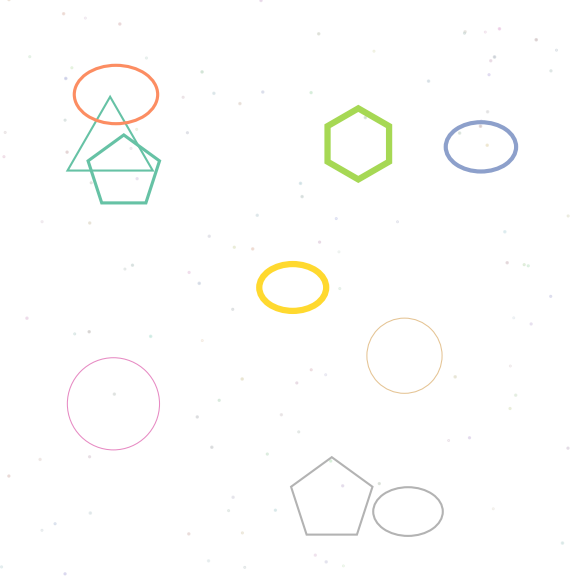[{"shape": "triangle", "thickness": 1, "radius": 0.43, "center": [0.191, 0.746]}, {"shape": "pentagon", "thickness": 1.5, "radius": 0.33, "center": [0.214, 0.7]}, {"shape": "oval", "thickness": 1.5, "radius": 0.36, "center": [0.201, 0.835]}, {"shape": "oval", "thickness": 2, "radius": 0.3, "center": [0.833, 0.745]}, {"shape": "circle", "thickness": 0.5, "radius": 0.4, "center": [0.196, 0.3]}, {"shape": "hexagon", "thickness": 3, "radius": 0.31, "center": [0.62, 0.75]}, {"shape": "oval", "thickness": 3, "radius": 0.29, "center": [0.507, 0.501]}, {"shape": "circle", "thickness": 0.5, "radius": 0.33, "center": [0.7, 0.383]}, {"shape": "oval", "thickness": 1, "radius": 0.3, "center": [0.707, 0.113]}, {"shape": "pentagon", "thickness": 1, "radius": 0.37, "center": [0.574, 0.133]}]